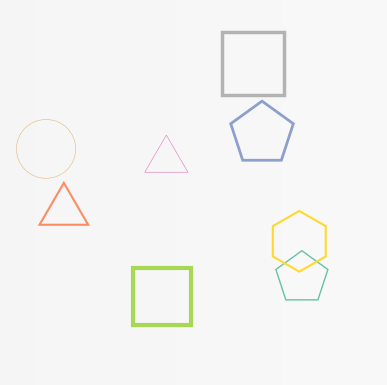[{"shape": "pentagon", "thickness": 1, "radius": 0.35, "center": [0.779, 0.278]}, {"shape": "triangle", "thickness": 1.5, "radius": 0.36, "center": [0.165, 0.452]}, {"shape": "pentagon", "thickness": 2, "radius": 0.42, "center": [0.676, 0.652]}, {"shape": "triangle", "thickness": 0.5, "radius": 0.32, "center": [0.429, 0.585]}, {"shape": "square", "thickness": 3, "radius": 0.37, "center": [0.419, 0.23]}, {"shape": "hexagon", "thickness": 1.5, "radius": 0.39, "center": [0.772, 0.373]}, {"shape": "circle", "thickness": 0.5, "radius": 0.38, "center": [0.119, 0.613]}, {"shape": "square", "thickness": 2.5, "radius": 0.4, "center": [0.653, 0.835]}]